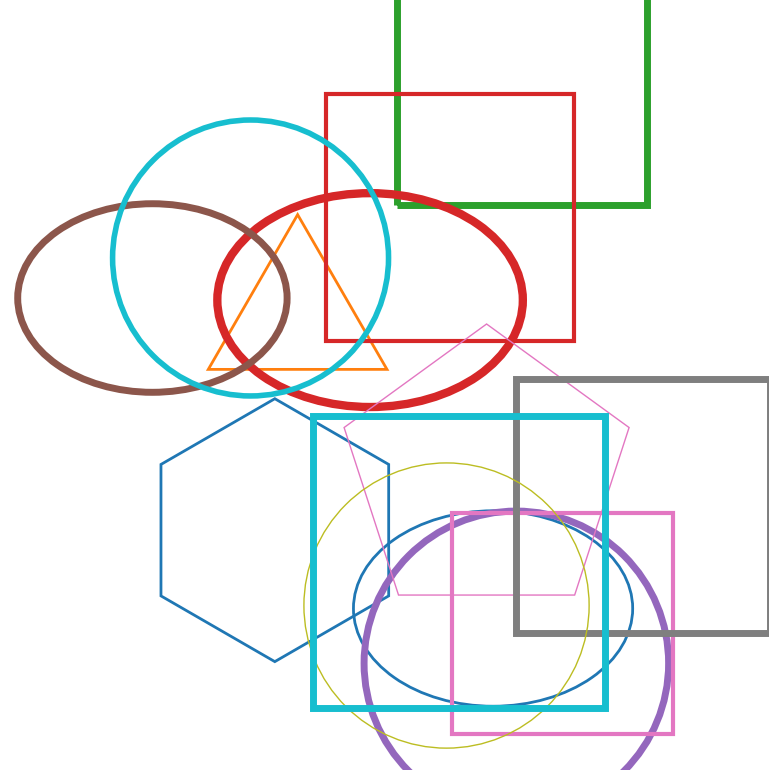[{"shape": "hexagon", "thickness": 1, "radius": 0.85, "center": [0.357, 0.311]}, {"shape": "oval", "thickness": 1, "radius": 0.91, "center": [0.64, 0.21]}, {"shape": "triangle", "thickness": 1, "radius": 0.67, "center": [0.387, 0.587]}, {"shape": "square", "thickness": 2.5, "radius": 0.81, "center": [0.678, 0.896]}, {"shape": "oval", "thickness": 3, "radius": 0.99, "center": [0.481, 0.61]}, {"shape": "square", "thickness": 1.5, "radius": 0.8, "center": [0.584, 0.718]}, {"shape": "circle", "thickness": 2.5, "radius": 0.99, "center": [0.671, 0.139]}, {"shape": "oval", "thickness": 2.5, "radius": 0.87, "center": [0.198, 0.613]}, {"shape": "pentagon", "thickness": 0.5, "radius": 0.97, "center": [0.632, 0.385]}, {"shape": "square", "thickness": 1.5, "radius": 0.72, "center": [0.731, 0.19]}, {"shape": "square", "thickness": 2.5, "radius": 0.83, "center": [0.835, 0.343]}, {"shape": "circle", "thickness": 0.5, "radius": 0.93, "center": [0.58, 0.214]}, {"shape": "square", "thickness": 2.5, "radius": 0.95, "center": [0.597, 0.27]}, {"shape": "circle", "thickness": 2, "radius": 0.9, "center": [0.325, 0.665]}]